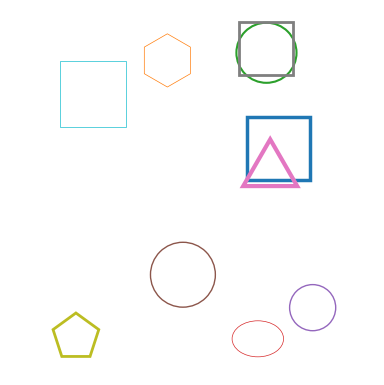[{"shape": "square", "thickness": 2.5, "radius": 0.41, "center": [0.723, 0.615]}, {"shape": "hexagon", "thickness": 0.5, "radius": 0.35, "center": [0.435, 0.843]}, {"shape": "circle", "thickness": 1.5, "radius": 0.39, "center": [0.692, 0.863]}, {"shape": "oval", "thickness": 0.5, "radius": 0.33, "center": [0.67, 0.12]}, {"shape": "circle", "thickness": 1, "radius": 0.3, "center": [0.812, 0.201]}, {"shape": "circle", "thickness": 1, "radius": 0.42, "center": [0.475, 0.286]}, {"shape": "triangle", "thickness": 3, "radius": 0.4, "center": [0.702, 0.557]}, {"shape": "square", "thickness": 2, "radius": 0.35, "center": [0.691, 0.875]}, {"shape": "pentagon", "thickness": 2, "radius": 0.31, "center": [0.197, 0.125]}, {"shape": "square", "thickness": 0.5, "radius": 0.43, "center": [0.241, 0.757]}]